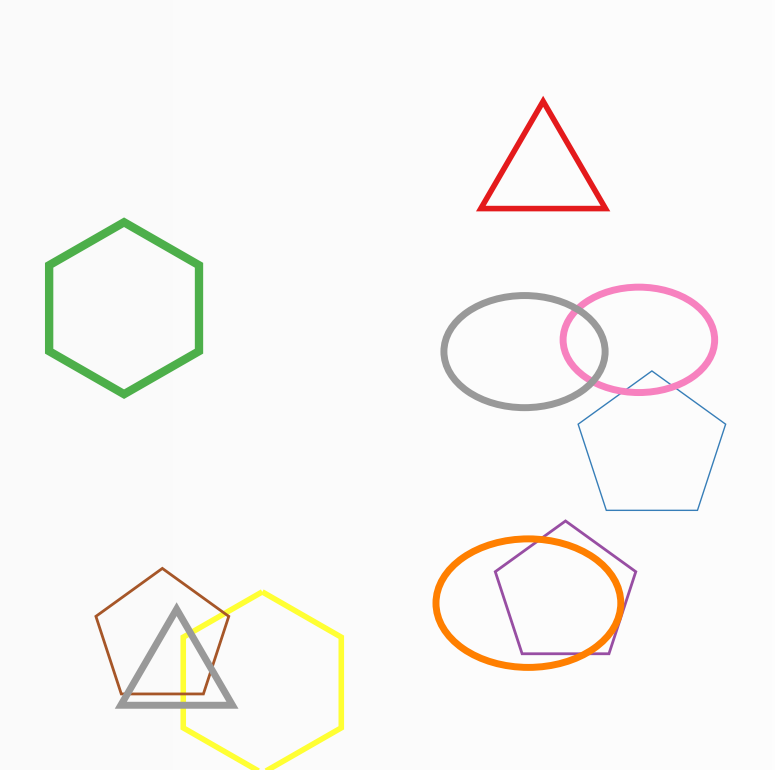[{"shape": "triangle", "thickness": 2, "radius": 0.46, "center": [0.701, 0.776]}, {"shape": "pentagon", "thickness": 0.5, "radius": 0.5, "center": [0.841, 0.418]}, {"shape": "hexagon", "thickness": 3, "radius": 0.56, "center": [0.16, 0.6]}, {"shape": "pentagon", "thickness": 1, "radius": 0.48, "center": [0.73, 0.228]}, {"shape": "oval", "thickness": 2.5, "radius": 0.6, "center": [0.682, 0.217]}, {"shape": "hexagon", "thickness": 2, "radius": 0.59, "center": [0.338, 0.114]}, {"shape": "pentagon", "thickness": 1, "radius": 0.45, "center": [0.209, 0.172]}, {"shape": "oval", "thickness": 2.5, "radius": 0.49, "center": [0.824, 0.559]}, {"shape": "oval", "thickness": 2.5, "radius": 0.52, "center": [0.677, 0.543]}, {"shape": "triangle", "thickness": 2.5, "radius": 0.42, "center": [0.228, 0.126]}]